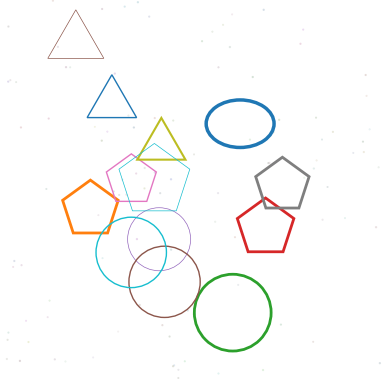[{"shape": "oval", "thickness": 2.5, "radius": 0.44, "center": [0.624, 0.679]}, {"shape": "triangle", "thickness": 1, "radius": 0.37, "center": [0.291, 0.732]}, {"shape": "pentagon", "thickness": 2, "radius": 0.38, "center": [0.235, 0.456]}, {"shape": "circle", "thickness": 2, "radius": 0.5, "center": [0.605, 0.188]}, {"shape": "pentagon", "thickness": 2, "radius": 0.39, "center": [0.69, 0.409]}, {"shape": "circle", "thickness": 0.5, "radius": 0.41, "center": [0.413, 0.379]}, {"shape": "circle", "thickness": 1, "radius": 0.46, "center": [0.427, 0.268]}, {"shape": "triangle", "thickness": 0.5, "radius": 0.42, "center": [0.197, 0.89]}, {"shape": "pentagon", "thickness": 1, "radius": 0.34, "center": [0.341, 0.532]}, {"shape": "pentagon", "thickness": 2, "radius": 0.36, "center": [0.734, 0.519]}, {"shape": "triangle", "thickness": 1.5, "radius": 0.36, "center": [0.419, 0.621]}, {"shape": "circle", "thickness": 1, "radius": 0.46, "center": [0.341, 0.344]}, {"shape": "pentagon", "thickness": 0.5, "radius": 0.48, "center": [0.401, 0.531]}]